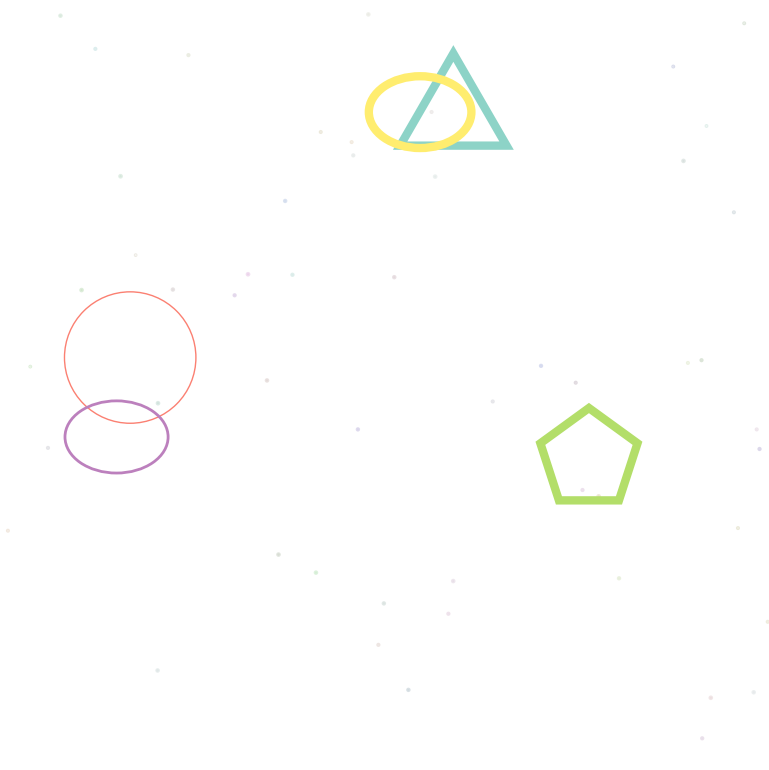[{"shape": "triangle", "thickness": 3, "radius": 0.4, "center": [0.589, 0.851]}, {"shape": "circle", "thickness": 0.5, "radius": 0.43, "center": [0.169, 0.536]}, {"shape": "pentagon", "thickness": 3, "radius": 0.33, "center": [0.765, 0.404]}, {"shape": "oval", "thickness": 1, "radius": 0.33, "center": [0.151, 0.433]}, {"shape": "oval", "thickness": 3, "radius": 0.33, "center": [0.546, 0.854]}]